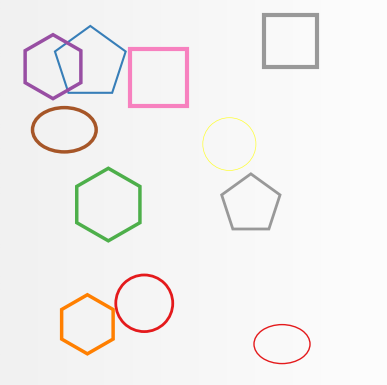[{"shape": "circle", "thickness": 2, "radius": 0.37, "center": [0.372, 0.212]}, {"shape": "oval", "thickness": 1, "radius": 0.36, "center": [0.728, 0.106]}, {"shape": "pentagon", "thickness": 1.5, "radius": 0.48, "center": [0.233, 0.837]}, {"shape": "hexagon", "thickness": 2.5, "radius": 0.47, "center": [0.28, 0.469]}, {"shape": "hexagon", "thickness": 2.5, "radius": 0.42, "center": [0.137, 0.827]}, {"shape": "hexagon", "thickness": 2.5, "radius": 0.38, "center": [0.226, 0.158]}, {"shape": "circle", "thickness": 0.5, "radius": 0.34, "center": [0.592, 0.626]}, {"shape": "oval", "thickness": 2.5, "radius": 0.41, "center": [0.166, 0.663]}, {"shape": "square", "thickness": 3, "radius": 0.37, "center": [0.409, 0.799]}, {"shape": "pentagon", "thickness": 2, "radius": 0.4, "center": [0.647, 0.469]}, {"shape": "square", "thickness": 3, "radius": 0.34, "center": [0.749, 0.894]}]